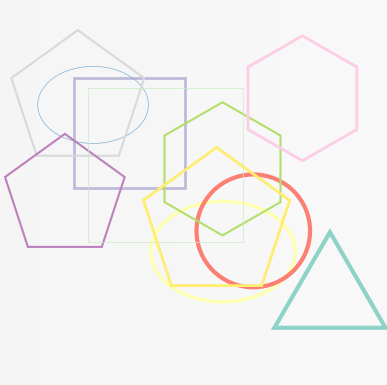[{"shape": "triangle", "thickness": 3, "radius": 0.83, "center": [0.851, 0.231]}, {"shape": "oval", "thickness": 2.5, "radius": 0.93, "center": [0.575, 0.347]}, {"shape": "square", "thickness": 2, "radius": 0.71, "center": [0.334, 0.655]}, {"shape": "circle", "thickness": 3, "radius": 0.73, "center": [0.654, 0.4]}, {"shape": "oval", "thickness": 0.5, "radius": 0.71, "center": [0.24, 0.728]}, {"shape": "hexagon", "thickness": 1.5, "radius": 0.86, "center": [0.574, 0.561]}, {"shape": "hexagon", "thickness": 2, "radius": 0.81, "center": [0.78, 0.745]}, {"shape": "pentagon", "thickness": 1.5, "radius": 0.9, "center": [0.201, 0.741]}, {"shape": "pentagon", "thickness": 1.5, "radius": 0.81, "center": [0.167, 0.49]}, {"shape": "square", "thickness": 0.5, "radius": 1.0, "center": [0.427, 0.57]}, {"shape": "pentagon", "thickness": 2, "radius": 0.99, "center": [0.559, 0.419]}]